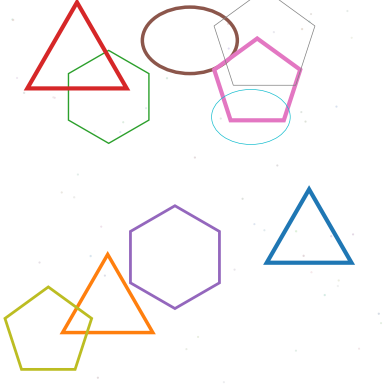[{"shape": "triangle", "thickness": 3, "radius": 0.64, "center": [0.803, 0.381]}, {"shape": "triangle", "thickness": 2.5, "radius": 0.68, "center": [0.28, 0.204]}, {"shape": "hexagon", "thickness": 1, "radius": 0.6, "center": [0.282, 0.748]}, {"shape": "triangle", "thickness": 3, "radius": 0.75, "center": [0.2, 0.845]}, {"shape": "hexagon", "thickness": 2, "radius": 0.67, "center": [0.454, 0.332]}, {"shape": "oval", "thickness": 2.5, "radius": 0.62, "center": [0.493, 0.895]}, {"shape": "pentagon", "thickness": 3, "radius": 0.59, "center": [0.668, 0.783]}, {"shape": "pentagon", "thickness": 0.5, "radius": 0.69, "center": [0.687, 0.89]}, {"shape": "pentagon", "thickness": 2, "radius": 0.59, "center": [0.125, 0.136]}, {"shape": "oval", "thickness": 0.5, "radius": 0.51, "center": [0.652, 0.696]}]